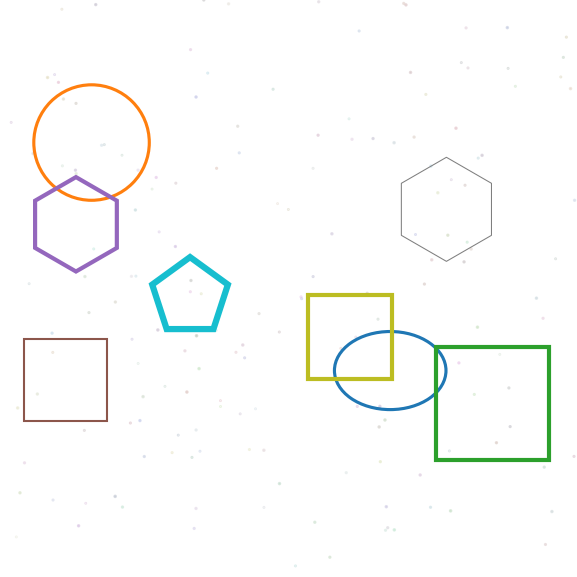[{"shape": "oval", "thickness": 1.5, "radius": 0.48, "center": [0.676, 0.357]}, {"shape": "circle", "thickness": 1.5, "radius": 0.5, "center": [0.159, 0.752]}, {"shape": "square", "thickness": 2, "radius": 0.49, "center": [0.853, 0.301]}, {"shape": "hexagon", "thickness": 2, "radius": 0.41, "center": [0.132, 0.611]}, {"shape": "square", "thickness": 1, "radius": 0.36, "center": [0.113, 0.341]}, {"shape": "hexagon", "thickness": 0.5, "radius": 0.45, "center": [0.773, 0.637]}, {"shape": "square", "thickness": 2, "radius": 0.36, "center": [0.606, 0.416]}, {"shape": "pentagon", "thickness": 3, "radius": 0.34, "center": [0.329, 0.485]}]